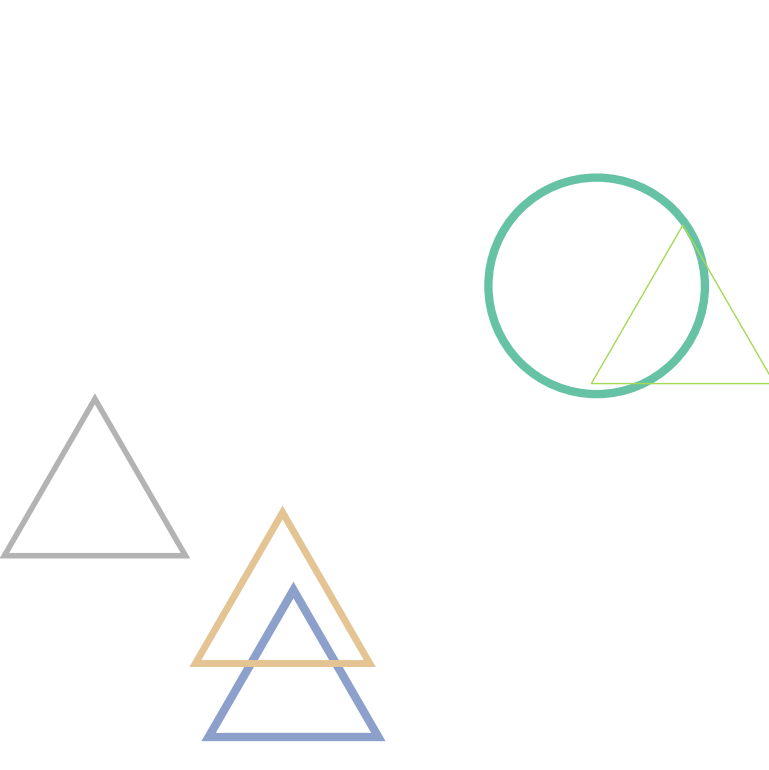[{"shape": "circle", "thickness": 3, "radius": 0.7, "center": [0.775, 0.629]}, {"shape": "triangle", "thickness": 3, "radius": 0.64, "center": [0.381, 0.106]}, {"shape": "triangle", "thickness": 0.5, "radius": 0.69, "center": [0.887, 0.571]}, {"shape": "triangle", "thickness": 2.5, "radius": 0.65, "center": [0.367, 0.204]}, {"shape": "triangle", "thickness": 2, "radius": 0.68, "center": [0.123, 0.346]}]